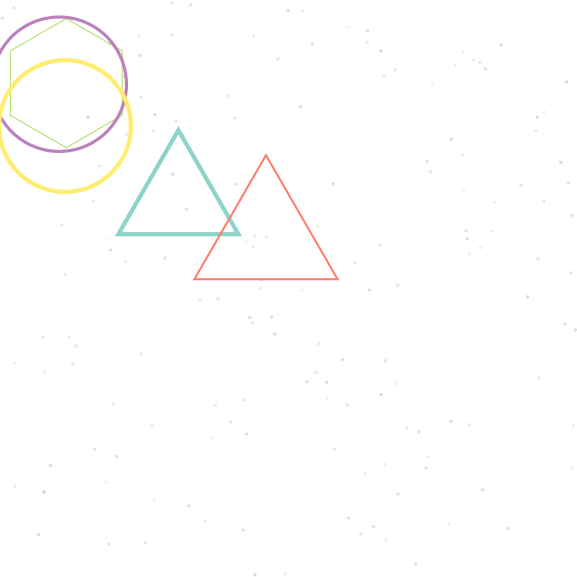[{"shape": "triangle", "thickness": 2, "radius": 0.6, "center": [0.309, 0.654]}, {"shape": "triangle", "thickness": 1, "radius": 0.72, "center": [0.461, 0.587]}, {"shape": "hexagon", "thickness": 0.5, "radius": 0.56, "center": [0.115, 0.855]}, {"shape": "circle", "thickness": 1.5, "radius": 0.58, "center": [0.103, 0.853]}, {"shape": "circle", "thickness": 2, "radius": 0.57, "center": [0.113, 0.781]}]